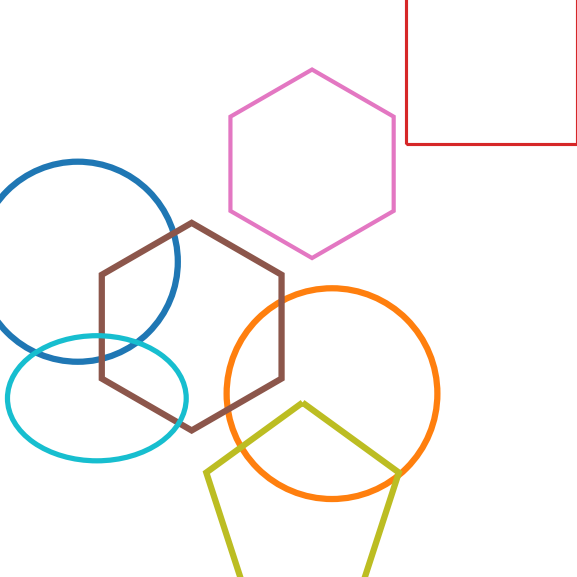[{"shape": "circle", "thickness": 3, "radius": 0.87, "center": [0.135, 0.546]}, {"shape": "circle", "thickness": 3, "radius": 0.91, "center": [0.575, 0.317]}, {"shape": "square", "thickness": 1.5, "radius": 0.74, "center": [0.85, 0.899]}, {"shape": "hexagon", "thickness": 3, "radius": 0.9, "center": [0.332, 0.433]}, {"shape": "hexagon", "thickness": 2, "radius": 0.82, "center": [0.54, 0.716]}, {"shape": "pentagon", "thickness": 3, "radius": 0.88, "center": [0.524, 0.127]}, {"shape": "oval", "thickness": 2.5, "radius": 0.77, "center": [0.168, 0.31]}]